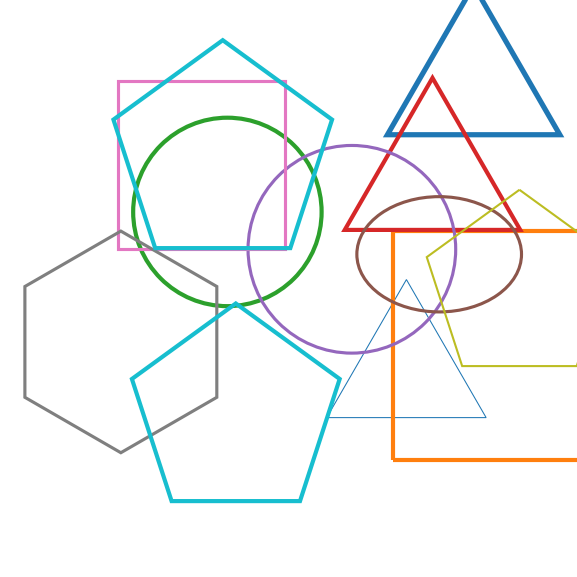[{"shape": "triangle", "thickness": 0.5, "radius": 0.8, "center": [0.704, 0.356]}, {"shape": "triangle", "thickness": 2.5, "radius": 0.86, "center": [0.82, 0.852]}, {"shape": "square", "thickness": 2, "radius": 0.99, "center": [0.879, 0.401]}, {"shape": "circle", "thickness": 2, "radius": 0.82, "center": [0.394, 0.632]}, {"shape": "triangle", "thickness": 2, "radius": 0.88, "center": [0.749, 0.689]}, {"shape": "circle", "thickness": 1.5, "radius": 0.9, "center": [0.609, 0.567]}, {"shape": "oval", "thickness": 1.5, "radius": 0.71, "center": [0.76, 0.559]}, {"shape": "square", "thickness": 1.5, "radius": 0.73, "center": [0.349, 0.714]}, {"shape": "hexagon", "thickness": 1.5, "radius": 0.96, "center": [0.209, 0.407]}, {"shape": "pentagon", "thickness": 1, "radius": 0.84, "center": [0.899, 0.502]}, {"shape": "pentagon", "thickness": 2, "radius": 0.95, "center": [0.408, 0.284]}, {"shape": "pentagon", "thickness": 2, "radius": 1.0, "center": [0.386, 0.731]}]